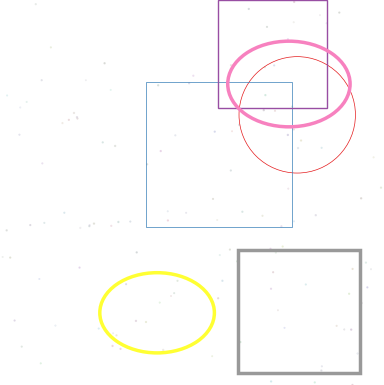[{"shape": "circle", "thickness": 0.5, "radius": 0.76, "center": [0.772, 0.702]}, {"shape": "square", "thickness": 0.5, "radius": 0.95, "center": [0.569, 0.598]}, {"shape": "square", "thickness": 1, "radius": 0.7, "center": [0.708, 0.86]}, {"shape": "oval", "thickness": 2.5, "radius": 0.74, "center": [0.408, 0.188]}, {"shape": "oval", "thickness": 2.5, "radius": 0.79, "center": [0.75, 0.782]}, {"shape": "square", "thickness": 2.5, "radius": 0.79, "center": [0.777, 0.191]}]